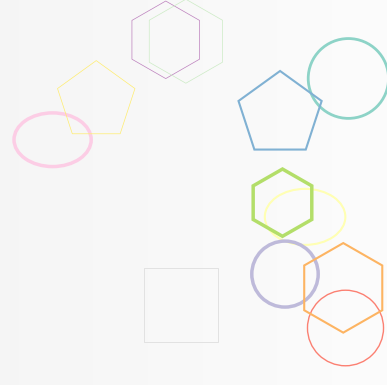[{"shape": "circle", "thickness": 2, "radius": 0.52, "center": [0.899, 0.796]}, {"shape": "oval", "thickness": 1.5, "radius": 0.52, "center": [0.787, 0.437]}, {"shape": "circle", "thickness": 2.5, "radius": 0.43, "center": [0.735, 0.288]}, {"shape": "circle", "thickness": 1, "radius": 0.49, "center": [0.892, 0.148]}, {"shape": "pentagon", "thickness": 1.5, "radius": 0.56, "center": [0.723, 0.703]}, {"shape": "hexagon", "thickness": 1.5, "radius": 0.58, "center": [0.886, 0.252]}, {"shape": "hexagon", "thickness": 2.5, "radius": 0.44, "center": [0.729, 0.474]}, {"shape": "oval", "thickness": 2.5, "radius": 0.5, "center": [0.136, 0.637]}, {"shape": "square", "thickness": 0.5, "radius": 0.48, "center": [0.467, 0.207]}, {"shape": "hexagon", "thickness": 0.5, "radius": 0.5, "center": [0.428, 0.897]}, {"shape": "hexagon", "thickness": 0.5, "radius": 0.55, "center": [0.48, 0.893]}, {"shape": "pentagon", "thickness": 0.5, "radius": 0.53, "center": [0.248, 0.738]}]